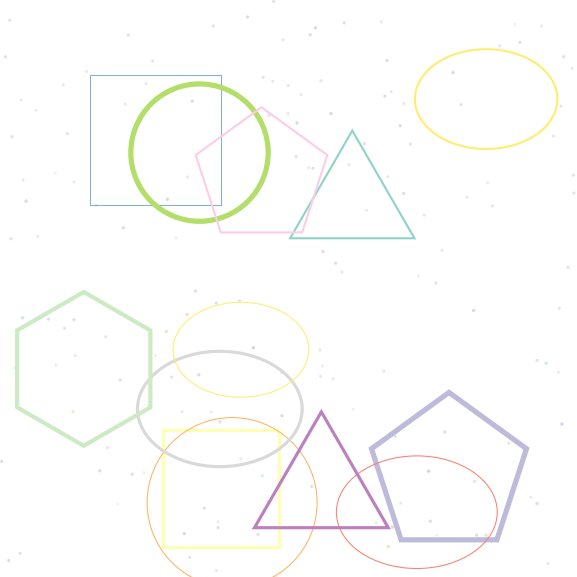[{"shape": "triangle", "thickness": 1, "radius": 0.62, "center": [0.61, 0.649]}, {"shape": "square", "thickness": 1.5, "radius": 0.5, "center": [0.382, 0.153]}, {"shape": "pentagon", "thickness": 2.5, "radius": 0.71, "center": [0.777, 0.179]}, {"shape": "oval", "thickness": 0.5, "radius": 0.7, "center": [0.722, 0.112]}, {"shape": "square", "thickness": 0.5, "radius": 0.56, "center": [0.269, 0.757]}, {"shape": "circle", "thickness": 0.5, "radius": 0.74, "center": [0.402, 0.129]}, {"shape": "circle", "thickness": 2.5, "radius": 0.59, "center": [0.345, 0.735]}, {"shape": "pentagon", "thickness": 1, "radius": 0.6, "center": [0.453, 0.694]}, {"shape": "oval", "thickness": 1.5, "radius": 0.71, "center": [0.381, 0.291]}, {"shape": "triangle", "thickness": 1.5, "radius": 0.67, "center": [0.556, 0.152]}, {"shape": "hexagon", "thickness": 2, "radius": 0.67, "center": [0.145, 0.36]}, {"shape": "oval", "thickness": 1, "radius": 0.62, "center": [0.842, 0.828]}, {"shape": "oval", "thickness": 0.5, "radius": 0.59, "center": [0.417, 0.393]}]